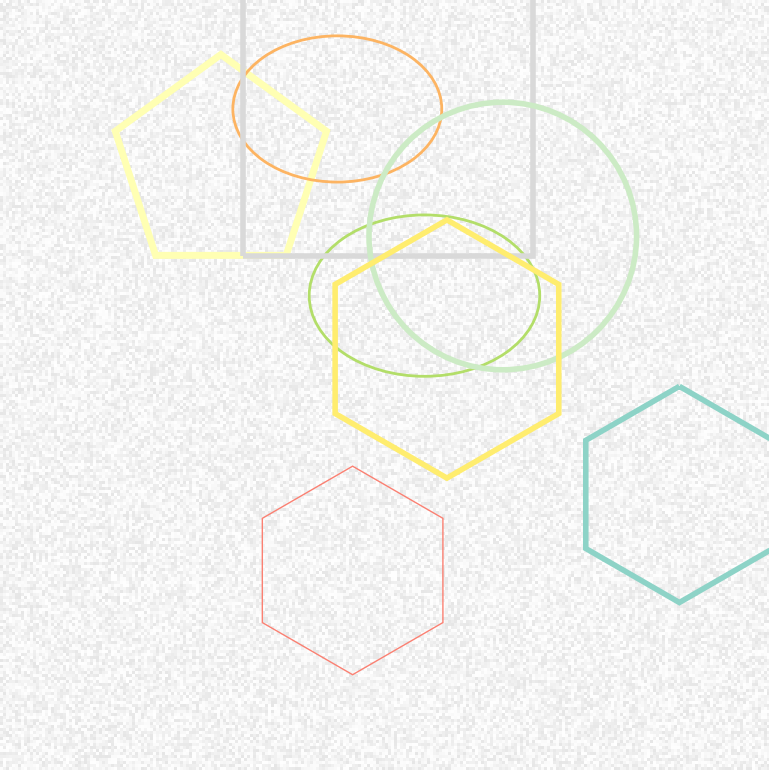[{"shape": "hexagon", "thickness": 2, "radius": 0.7, "center": [0.882, 0.358]}, {"shape": "pentagon", "thickness": 2.5, "radius": 0.72, "center": [0.287, 0.785]}, {"shape": "hexagon", "thickness": 0.5, "radius": 0.68, "center": [0.458, 0.259]}, {"shape": "oval", "thickness": 1, "radius": 0.68, "center": [0.438, 0.858]}, {"shape": "oval", "thickness": 1, "radius": 0.75, "center": [0.551, 0.616]}, {"shape": "square", "thickness": 2, "radius": 0.94, "center": [0.504, 0.855]}, {"shape": "circle", "thickness": 2, "radius": 0.87, "center": [0.653, 0.694]}, {"shape": "hexagon", "thickness": 2, "radius": 0.84, "center": [0.58, 0.547]}]